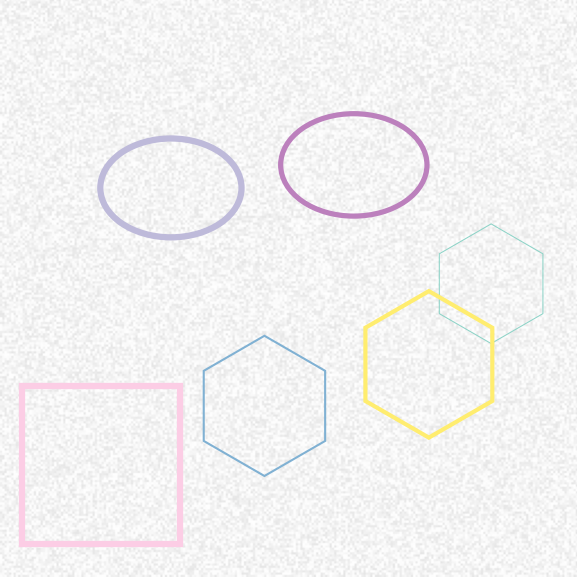[{"shape": "hexagon", "thickness": 0.5, "radius": 0.52, "center": [0.85, 0.508]}, {"shape": "oval", "thickness": 3, "radius": 0.61, "center": [0.296, 0.674]}, {"shape": "hexagon", "thickness": 1, "radius": 0.61, "center": [0.458, 0.296]}, {"shape": "square", "thickness": 3, "radius": 0.68, "center": [0.174, 0.194]}, {"shape": "oval", "thickness": 2.5, "radius": 0.63, "center": [0.613, 0.714]}, {"shape": "hexagon", "thickness": 2, "radius": 0.63, "center": [0.743, 0.368]}]